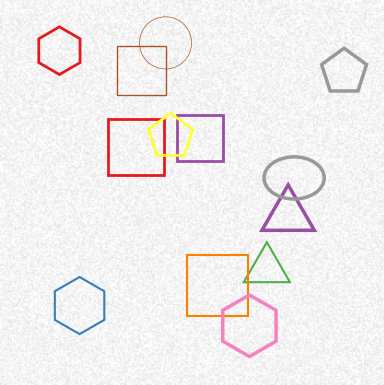[{"shape": "hexagon", "thickness": 2, "radius": 0.31, "center": [0.154, 0.868]}, {"shape": "square", "thickness": 2, "radius": 0.36, "center": [0.354, 0.618]}, {"shape": "hexagon", "thickness": 1.5, "radius": 0.37, "center": [0.207, 0.206]}, {"shape": "triangle", "thickness": 1.5, "radius": 0.35, "center": [0.693, 0.302]}, {"shape": "square", "thickness": 2, "radius": 0.3, "center": [0.52, 0.641]}, {"shape": "triangle", "thickness": 2.5, "radius": 0.39, "center": [0.748, 0.441]}, {"shape": "square", "thickness": 1.5, "radius": 0.4, "center": [0.564, 0.258]}, {"shape": "pentagon", "thickness": 2, "radius": 0.3, "center": [0.443, 0.645]}, {"shape": "circle", "thickness": 0.5, "radius": 0.34, "center": [0.43, 0.889]}, {"shape": "square", "thickness": 1, "radius": 0.32, "center": [0.367, 0.817]}, {"shape": "hexagon", "thickness": 2.5, "radius": 0.4, "center": [0.648, 0.154]}, {"shape": "pentagon", "thickness": 2.5, "radius": 0.31, "center": [0.894, 0.813]}, {"shape": "oval", "thickness": 2.5, "radius": 0.39, "center": [0.764, 0.538]}]